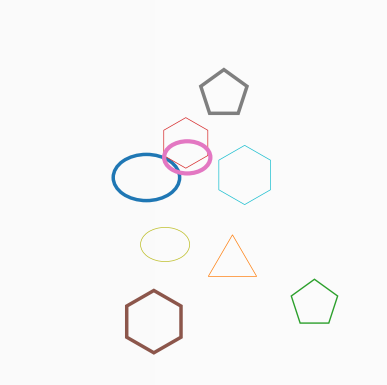[{"shape": "oval", "thickness": 2.5, "radius": 0.43, "center": [0.378, 0.539]}, {"shape": "triangle", "thickness": 0.5, "radius": 0.36, "center": [0.6, 0.318]}, {"shape": "pentagon", "thickness": 1, "radius": 0.31, "center": [0.812, 0.212]}, {"shape": "hexagon", "thickness": 0.5, "radius": 0.33, "center": [0.479, 0.629]}, {"shape": "hexagon", "thickness": 2.5, "radius": 0.4, "center": [0.397, 0.165]}, {"shape": "oval", "thickness": 3, "radius": 0.3, "center": [0.483, 0.591]}, {"shape": "pentagon", "thickness": 2.5, "radius": 0.31, "center": [0.578, 0.756]}, {"shape": "oval", "thickness": 0.5, "radius": 0.32, "center": [0.426, 0.365]}, {"shape": "hexagon", "thickness": 0.5, "radius": 0.38, "center": [0.631, 0.546]}]